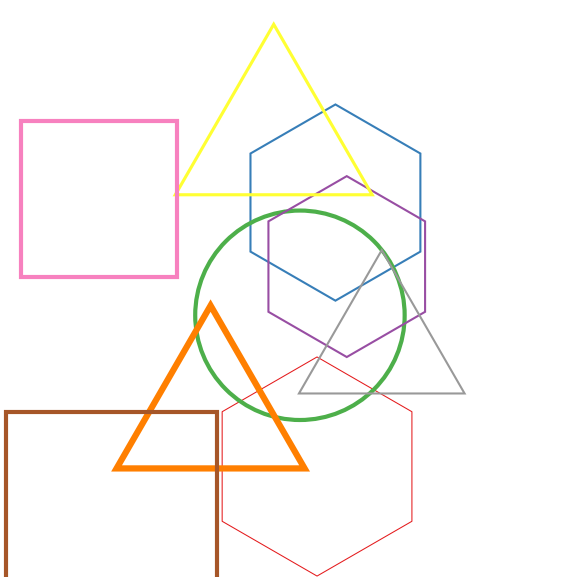[{"shape": "hexagon", "thickness": 0.5, "radius": 0.95, "center": [0.549, 0.191]}, {"shape": "hexagon", "thickness": 1, "radius": 0.85, "center": [0.581, 0.648]}, {"shape": "circle", "thickness": 2, "radius": 0.91, "center": [0.519, 0.453]}, {"shape": "hexagon", "thickness": 1, "radius": 0.78, "center": [0.6, 0.538]}, {"shape": "triangle", "thickness": 3, "radius": 0.94, "center": [0.365, 0.282]}, {"shape": "triangle", "thickness": 1.5, "radius": 0.98, "center": [0.474, 0.76]}, {"shape": "square", "thickness": 2, "radius": 0.91, "center": [0.193, 0.103]}, {"shape": "square", "thickness": 2, "radius": 0.68, "center": [0.172, 0.655]}, {"shape": "triangle", "thickness": 1, "radius": 0.83, "center": [0.661, 0.401]}]